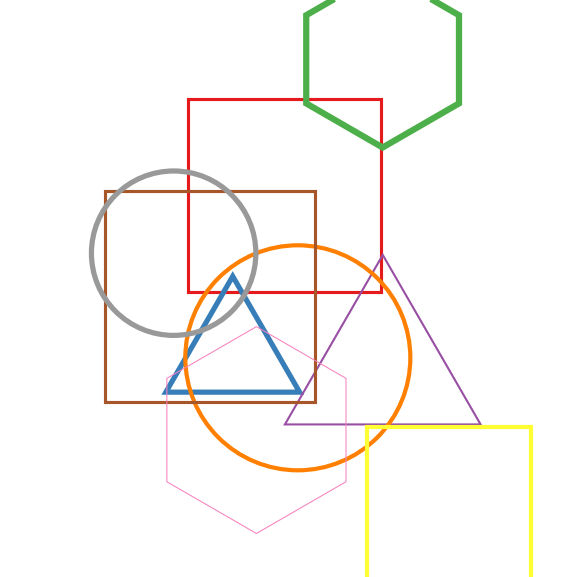[{"shape": "square", "thickness": 1.5, "radius": 0.84, "center": [0.493, 0.661]}, {"shape": "triangle", "thickness": 2.5, "radius": 0.67, "center": [0.403, 0.387]}, {"shape": "hexagon", "thickness": 3, "radius": 0.76, "center": [0.663, 0.896]}, {"shape": "triangle", "thickness": 1, "radius": 0.98, "center": [0.663, 0.362]}, {"shape": "circle", "thickness": 2, "radius": 0.97, "center": [0.516, 0.38]}, {"shape": "square", "thickness": 2, "radius": 0.71, "center": [0.778, 0.119]}, {"shape": "square", "thickness": 1.5, "radius": 0.91, "center": [0.363, 0.486]}, {"shape": "hexagon", "thickness": 0.5, "radius": 0.9, "center": [0.444, 0.254]}, {"shape": "circle", "thickness": 2.5, "radius": 0.71, "center": [0.301, 0.561]}]